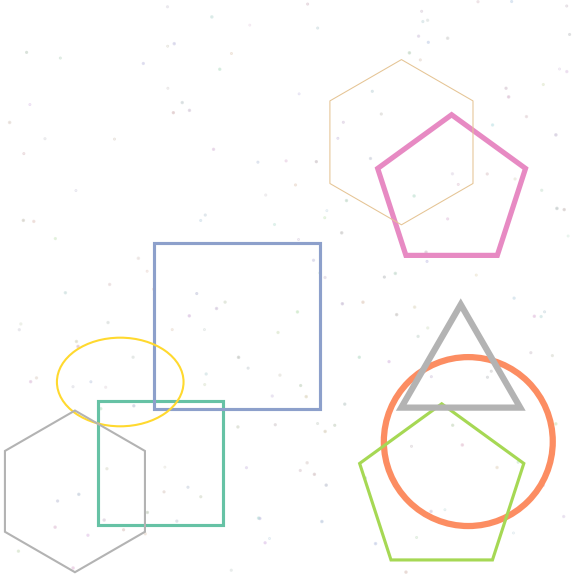[{"shape": "square", "thickness": 1.5, "radius": 0.54, "center": [0.278, 0.198]}, {"shape": "circle", "thickness": 3, "radius": 0.73, "center": [0.811, 0.235]}, {"shape": "square", "thickness": 1.5, "radius": 0.72, "center": [0.41, 0.434]}, {"shape": "pentagon", "thickness": 2.5, "radius": 0.67, "center": [0.782, 0.666]}, {"shape": "pentagon", "thickness": 1.5, "radius": 0.75, "center": [0.765, 0.15]}, {"shape": "oval", "thickness": 1, "radius": 0.55, "center": [0.208, 0.338]}, {"shape": "hexagon", "thickness": 0.5, "radius": 0.72, "center": [0.695, 0.753]}, {"shape": "hexagon", "thickness": 1, "radius": 0.7, "center": [0.13, 0.148]}, {"shape": "triangle", "thickness": 3, "radius": 0.59, "center": [0.798, 0.353]}]